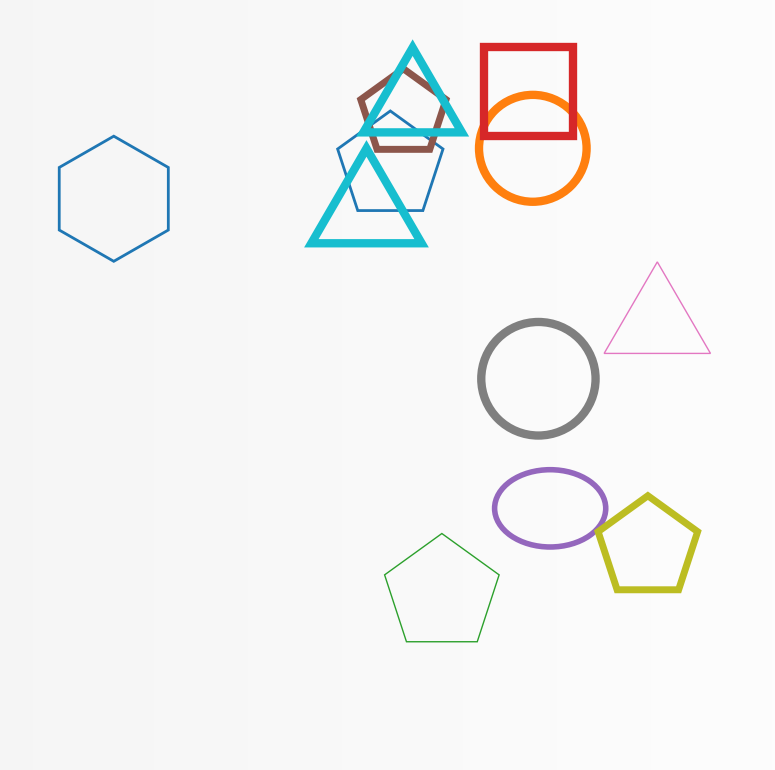[{"shape": "hexagon", "thickness": 1, "radius": 0.41, "center": [0.147, 0.742]}, {"shape": "pentagon", "thickness": 1, "radius": 0.36, "center": [0.504, 0.784]}, {"shape": "circle", "thickness": 3, "radius": 0.35, "center": [0.687, 0.807]}, {"shape": "pentagon", "thickness": 0.5, "radius": 0.39, "center": [0.57, 0.229]}, {"shape": "square", "thickness": 3, "radius": 0.29, "center": [0.682, 0.881]}, {"shape": "oval", "thickness": 2, "radius": 0.36, "center": [0.71, 0.34]}, {"shape": "pentagon", "thickness": 2.5, "radius": 0.29, "center": [0.521, 0.853]}, {"shape": "triangle", "thickness": 0.5, "radius": 0.4, "center": [0.848, 0.581]}, {"shape": "circle", "thickness": 3, "radius": 0.37, "center": [0.695, 0.508]}, {"shape": "pentagon", "thickness": 2.5, "radius": 0.34, "center": [0.836, 0.289]}, {"shape": "triangle", "thickness": 3, "radius": 0.41, "center": [0.473, 0.725]}, {"shape": "triangle", "thickness": 3, "radius": 0.37, "center": [0.532, 0.865]}]